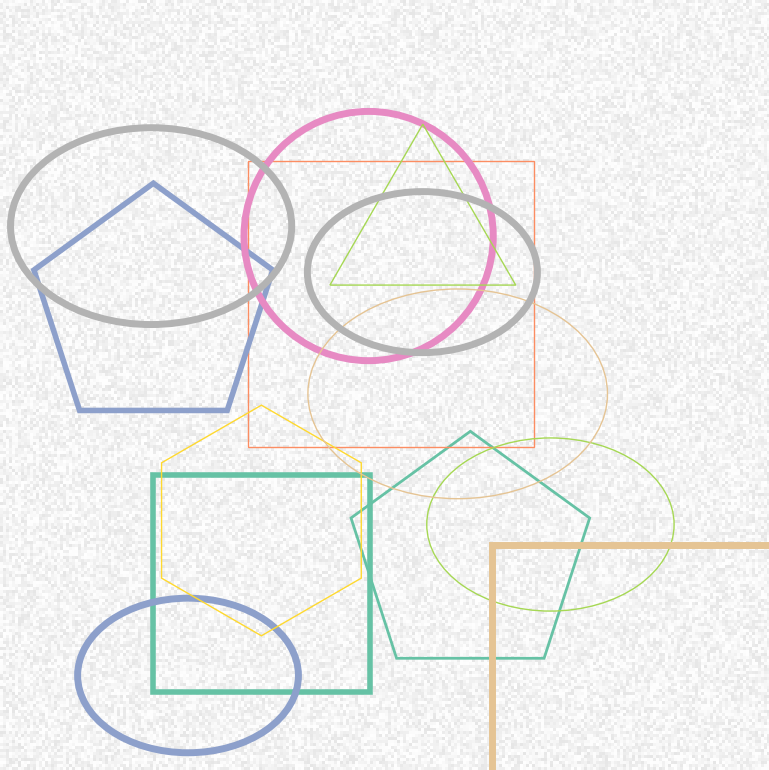[{"shape": "square", "thickness": 2, "radius": 0.71, "center": [0.34, 0.242]}, {"shape": "pentagon", "thickness": 1, "radius": 0.81, "center": [0.611, 0.277]}, {"shape": "square", "thickness": 0.5, "radius": 0.93, "center": [0.508, 0.605]}, {"shape": "pentagon", "thickness": 2, "radius": 0.82, "center": [0.199, 0.599]}, {"shape": "oval", "thickness": 2.5, "radius": 0.72, "center": [0.244, 0.123]}, {"shape": "circle", "thickness": 2.5, "radius": 0.81, "center": [0.479, 0.693]}, {"shape": "triangle", "thickness": 0.5, "radius": 0.7, "center": [0.549, 0.699]}, {"shape": "oval", "thickness": 0.5, "radius": 0.8, "center": [0.715, 0.319]}, {"shape": "hexagon", "thickness": 0.5, "radius": 0.75, "center": [0.339, 0.324]}, {"shape": "oval", "thickness": 0.5, "radius": 0.97, "center": [0.594, 0.489]}, {"shape": "square", "thickness": 2.5, "radius": 0.95, "center": [0.83, 0.102]}, {"shape": "oval", "thickness": 2.5, "radius": 0.91, "center": [0.196, 0.706]}, {"shape": "oval", "thickness": 2.5, "radius": 0.75, "center": [0.549, 0.647]}]